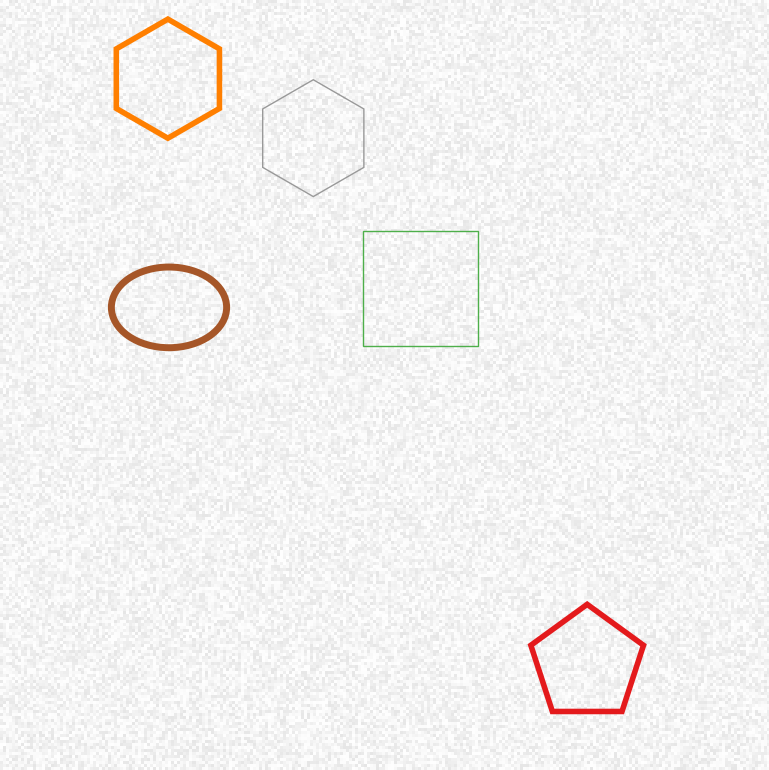[{"shape": "pentagon", "thickness": 2, "radius": 0.38, "center": [0.763, 0.138]}, {"shape": "square", "thickness": 0.5, "radius": 0.37, "center": [0.547, 0.625]}, {"shape": "hexagon", "thickness": 2, "radius": 0.39, "center": [0.218, 0.898]}, {"shape": "oval", "thickness": 2.5, "radius": 0.37, "center": [0.219, 0.601]}, {"shape": "hexagon", "thickness": 0.5, "radius": 0.38, "center": [0.407, 0.821]}]